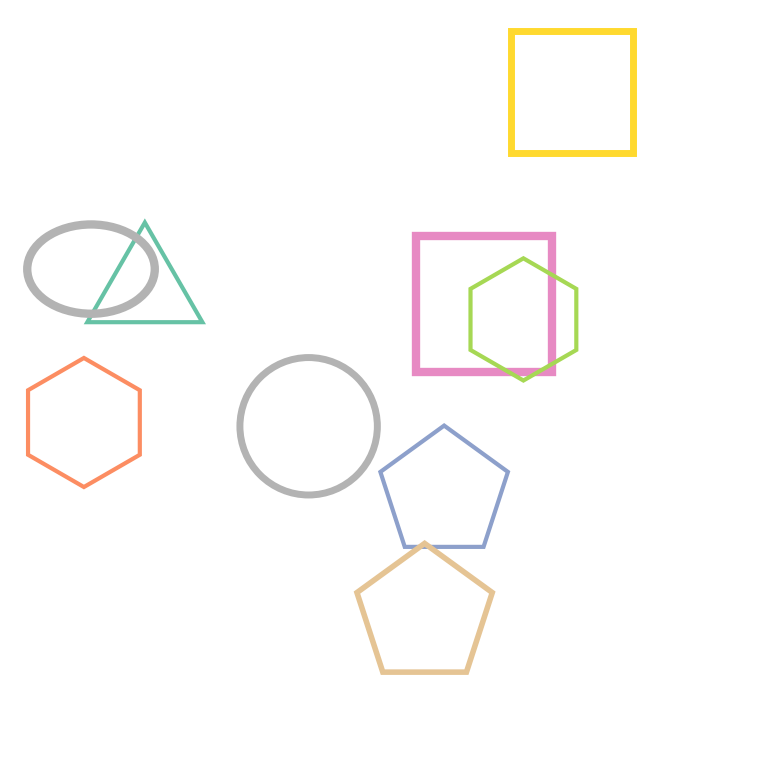[{"shape": "triangle", "thickness": 1.5, "radius": 0.43, "center": [0.188, 0.625]}, {"shape": "hexagon", "thickness": 1.5, "radius": 0.42, "center": [0.109, 0.451]}, {"shape": "pentagon", "thickness": 1.5, "radius": 0.44, "center": [0.577, 0.36]}, {"shape": "square", "thickness": 3, "radius": 0.44, "center": [0.629, 0.605]}, {"shape": "hexagon", "thickness": 1.5, "radius": 0.4, "center": [0.68, 0.585]}, {"shape": "square", "thickness": 2.5, "radius": 0.39, "center": [0.743, 0.881]}, {"shape": "pentagon", "thickness": 2, "radius": 0.46, "center": [0.551, 0.202]}, {"shape": "circle", "thickness": 2.5, "radius": 0.45, "center": [0.401, 0.446]}, {"shape": "oval", "thickness": 3, "radius": 0.41, "center": [0.118, 0.651]}]